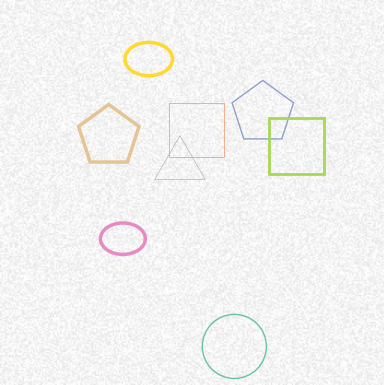[{"shape": "circle", "thickness": 1, "radius": 0.42, "center": [0.609, 0.1]}, {"shape": "square", "thickness": 0.5, "radius": 0.35, "center": [0.511, 0.663]}, {"shape": "pentagon", "thickness": 1, "radius": 0.42, "center": [0.683, 0.707]}, {"shape": "oval", "thickness": 2.5, "radius": 0.29, "center": [0.319, 0.38]}, {"shape": "square", "thickness": 2, "radius": 0.36, "center": [0.771, 0.62]}, {"shape": "oval", "thickness": 2.5, "radius": 0.31, "center": [0.386, 0.847]}, {"shape": "pentagon", "thickness": 2.5, "radius": 0.41, "center": [0.283, 0.646]}, {"shape": "triangle", "thickness": 0.5, "radius": 0.38, "center": [0.467, 0.572]}]